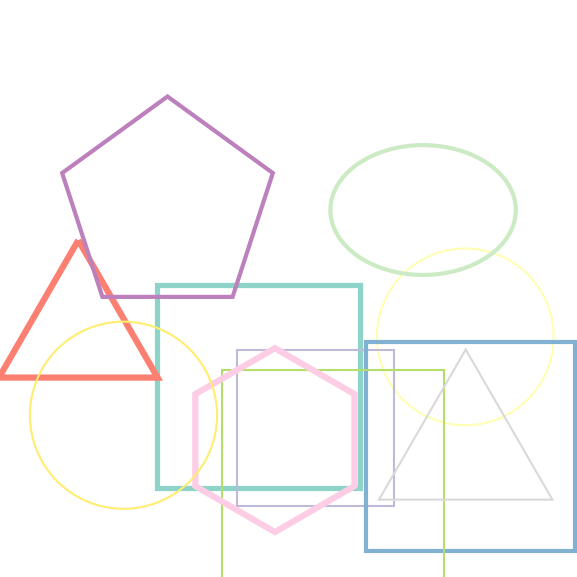[{"shape": "square", "thickness": 2.5, "radius": 0.88, "center": [0.448, 0.33]}, {"shape": "circle", "thickness": 1, "radius": 0.77, "center": [0.806, 0.416]}, {"shape": "square", "thickness": 1, "radius": 0.68, "center": [0.546, 0.258]}, {"shape": "triangle", "thickness": 3, "radius": 0.79, "center": [0.136, 0.425]}, {"shape": "square", "thickness": 2, "radius": 0.9, "center": [0.815, 0.226]}, {"shape": "square", "thickness": 1, "radius": 0.96, "center": [0.577, 0.167]}, {"shape": "hexagon", "thickness": 3, "radius": 0.8, "center": [0.476, 0.237]}, {"shape": "triangle", "thickness": 1, "radius": 0.87, "center": [0.806, 0.221]}, {"shape": "pentagon", "thickness": 2, "radius": 0.96, "center": [0.29, 0.64]}, {"shape": "oval", "thickness": 2, "radius": 0.8, "center": [0.733, 0.635]}, {"shape": "circle", "thickness": 1, "radius": 0.81, "center": [0.214, 0.28]}]